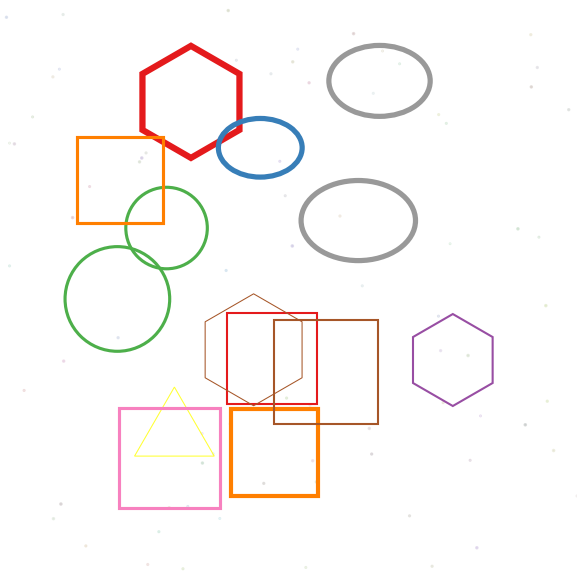[{"shape": "square", "thickness": 1, "radius": 0.39, "center": [0.471, 0.379]}, {"shape": "hexagon", "thickness": 3, "radius": 0.48, "center": [0.331, 0.823]}, {"shape": "oval", "thickness": 2.5, "radius": 0.36, "center": [0.451, 0.743]}, {"shape": "circle", "thickness": 1.5, "radius": 0.35, "center": [0.288, 0.604]}, {"shape": "circle", "thickness": 1.5, "radius": 0.45, "center": [0.203, 0.481]}, {"shape": "hexagon", "thickness": 1, "radius": 0.4, "center": [0.784, 0.376]}, {"shape": "square", "thickness": 2, "radius": 0.38, "center": [0.476, 0.216]}, {"shape": "square", "thickness": 1.5, "radius": 0.37, "center": [0.208, 0.688]}, {"shape": "triangle", "thickness": 0.5, "radius": 0.4, "center": [0.302, 0.249]}, {"shape": "hexagon", "thickness": 0.5, "radius": 0.48, "center": [0.439, 0.393]}, {"shape": "square", "thickness": 1, "radius": 0.45, "center": [0.564, 0.355]}, {"shape": "square", "thickness": 1.5, "radius": 0.44, "center": [0.293, 0.206]}, {"shape": "oval", "thickness": 2.5, "radius": 0.5, "center": [0.62, 0.617]}, {"shape": "oval", "thickness": 2.5, "radius": 0.44, "center": [0.657, 0.859]}]